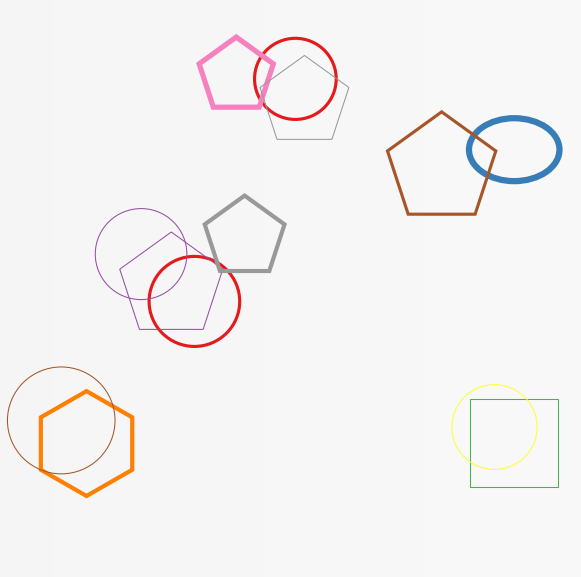[{"shape": "circle", "thickness": 1.5, "radius": 0.39, "center": [0.334, 0.477]}, {"shape": "circle", "thickness": 1.5, "radius": 0.35, "center": [0.508, 0.863]}, {"shape": "oval", "thickness": 3, "radius": 0.39, "center": [0.885, 0.74]}, {"shape": "square", "thickness": 0.5, "radius": 0.38, "center": [0.884, 0.232]}, {"shape": "pentagon", "thickness": 0.5, "radius": 0.47, "center": [0.295, 0.504]}, {"shape": "circle", "thickness": 0.5, "radius": 0.39, "center": [0.243, 0.559]}, {"shape": "hexagon", "thickness": 2, "radius": 0.45, "center": [0.149, 0.231]}, {"shape": "circle", "thickness": 0.5, "radius": 0.37, "center": [0.851, 0.26]}, {"shape": "circle", "thickness": 0.5, "radius": 0.46, "center": [0.105, 0.271]}, {"shape": "pentagon", "thickness": 1.5, "radius": 0.49, "center": [0.76, 0.707]}, {"shape": "pentagon", "thickness": 2.5, "radius": 0.34, "center": [0.406, 0.868]}, {"shape": "pentagon", "thickness": 2, "radius": 0.36, "center": [0.421, 0.588]}, {"shape": "pentagon", "thickness": 0.5, "radius": 0.4, "center": [0.524, 0.823]}]